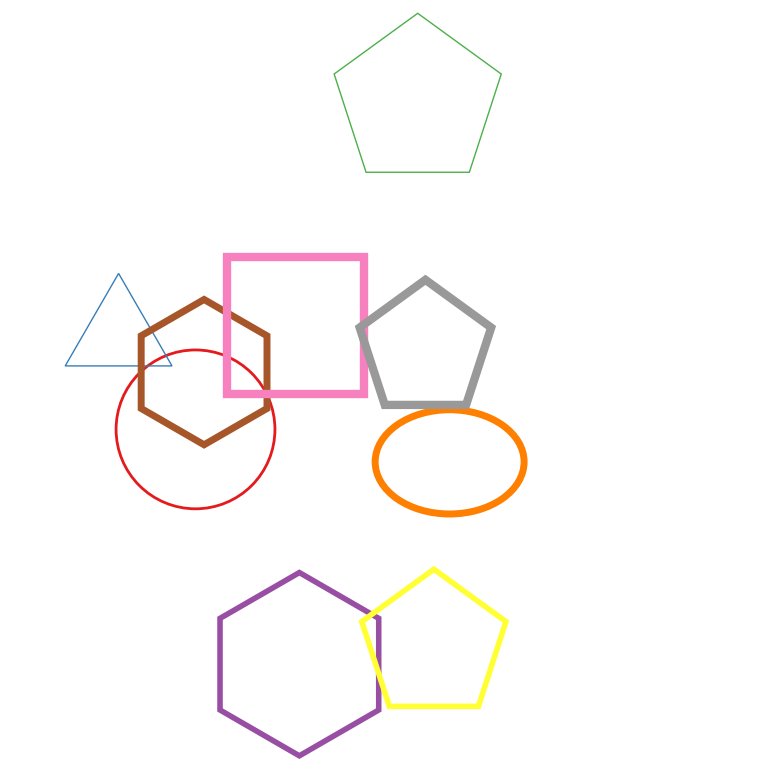[{"shape": "circle", "thickness": 1, "radius": 0.52, "center": [0.254, 0.442]}, {"shape": "triangle", "thickness": 0.5, "radius": 0.4, "center": [0.154, 0.565]}, {"shape": "pentagon", "thickness": 0.5, "radius": 0.57, "center": [0.542, 0.869]}, {"shape": "hexagon", "thickness": 2, "radius": 0.59, "center": [0.389, 0.137]}, {"shape": "oval", "thickness": 2.5, "radius": 0.48, "center": [0.584, 0.4]}, {"shape": "pentagon", "thickness": 2, "radius": 0.49, "center": [0.563, 0.162]}, {"shape": "hexagon", "thickness": 2.5, "radius": 0.47, "center": [0.265, 0.517]}, {"shape": "square", "thickness": 3, "radius": 0.45, "center": [0.383, 0.577]}, {"shape": "pentagon", "thickness": 3, "radius": 0.45, "center": [0.553, 0.547]}]